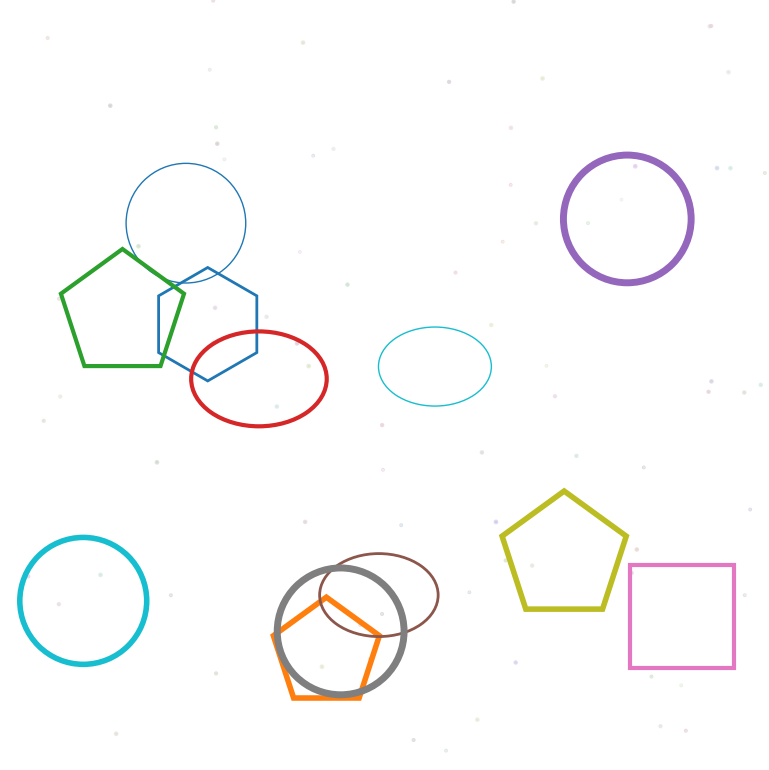[{"shape": "circle", "thickness": 0.5, "radius": 0.39, "center": [0.241, 0.71]}, {"shape": "hexagon", "thickness": 1, "radius": 0.37, "center": [0.27, 0.579]}, {"shape": "pentagon", "thickness": 2, "radius": 0.36, "center": [0.424, 0.152]}, {"shape": "pentagon", "thickness": 1.5, "radius": 0.42, "center": [0.159, 0.593]}, {"shape": "oval", "thickness": 1.5, "radius": 0.44, "center": [0.336, 0.508]}, {"shape": "circle", "thickness": 2.5, "radius": 0.41, "center": [0.815, 0.716]}, {"shape": "oval", "thickness": 1, "radius": 0.38, "center": [0.492, 0.227]}, {"shape": "square", "thickness": 1.5, "radius": 0.34, "center": [0.886, 0.199]}, {"shape": "circle", "thickness": 2.5, "radius": 0.41, "center": [0.442, 0.18]}, {"shape": "pentagon", "thickness": 2, "radius": 0.42, "center": [0.733, 0.277]}, {"shape": "oval", "thickness": 0.5, "radius": 0.37, "center": [0.565, 0.524]}, {"shape": "circle", "thickness": 2, "radius": 0.41, "center": [0.108, 0.22]}]